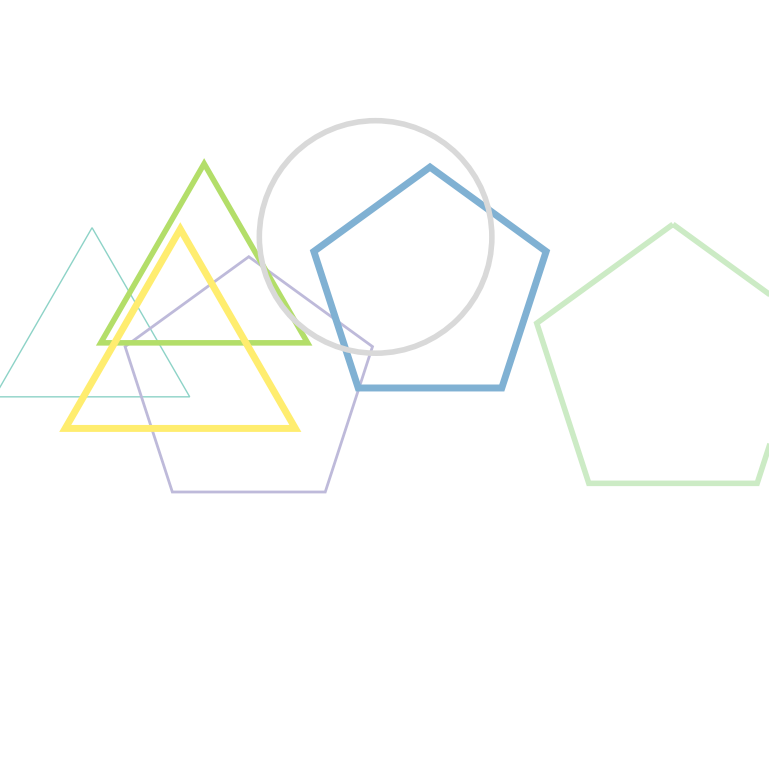[{"shape": "triangle", "thickness": 0.5, "radius": 0.73, "center": [0.12, 0.558]}, {"shape": "pentagon", "thickness": 1, "radius": 0.84, "center": [0.323, 0.498]}, {"shape": "pentagon", "thickness": 2.5, "radius": 0.79, "center": [0.558, 0.624]}, {"shape": "triangle", "thickness": 2, "radius": 0.78, "center": [0.265, 0.632]}, {"shape": "circle", "thickness": 2, "radius": 0.76, "center": [0.488, 0.692]}, {"shape": "pentagon", "thickness": 2, "radius": 0.93, "center": [0.874, 0.523]}, {"shape": "triangle", "thickness": 2.5, "radius": 0.86, "center": [0.234, 0.53]}]